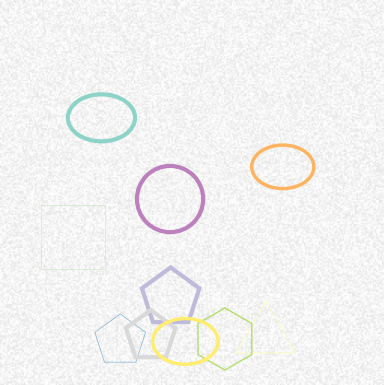[{"shape": "oval", "thickness": 3, "radius": 0.44, "center": [0.264, 0.694]}, {"shape": "triangle", "thickness": 0.5, "radius": 0.44, "center": [0.69, 0.128]}, {"shape": "pentagon", "thickness": 3, "radius": 0.39, "center": [0.443, 0.227]}, {"shape": "pentagon", "thickness": 0.5, "radius": 0.35, "center": [0.312, 0.115]}, {"shape": "oval", "thickness": 2.5, "radius": 0.4, "center": [0.734, 0.567]}, {"shape": "hexagon", "thickness": 1, "radius": 0.4, "center": [0.584, 0.119]}, {"shape": "pentagon", "thickness": 3, "radius": 0.34, "center": [0.391, 0.127]}, {"shape": "circle", "thickness": 3, "radius": 0.43, "center": [0.442, 0.483]}, {"shape": "square", "thickness": 0.5, "radius": 0.41, "center": [0.19, 0.385]}, {"shape": "oval", "thickness": 2.5, "radius": 0.43, "center": [0.482, 0.113]}]